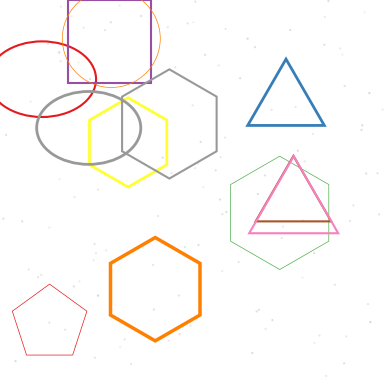[{"shape": "oval", "thickness": 1.5, "radius": 0.7, "center": [0.109, 0.794]}, {"shape": "pentagon", "thickness": 0.5, "radius": 0.51, "center": [0.129, 0.16]}, {"shape": "triangle", "thickness": 2, "radius": 0.57, "center": [0.743, 0.732]}, {"shape": "hexagon", "thickness": 0.5, "radius": 0.74, "center": [0.727, 0.447]}, {"shape": "square", "thickness": 1.5, "radius": 0.54, "center": [0.285, 0.893]}, {"shape": "circle", "thickness": 0.5, "radius": 0.64, "center": [0.289, 0.9]}, {"shape": "hexagon", "thickness": 2.5, "radius": 0.67, "center": [0.403, 0.249]}, {"shape": "hexagon", "thickness": 2, "radius": 0.58, "center": [0.333, 0.63]}, {"shape": "triangle", "thickness": 1.5, "radius": 0.57, "center": [0.762, 0.482]}, {"shape": "triangle", "thickness": 1.5, "radius": 0.67, "center": [0.763, 0.461]}, {"shape": "hexagon", "thickness": 1.5, "radius": 0.71, "center": [0.44, 0.678]}, {"shape": "oval", "thickness": 2, "radius": 0.68, "center": [0.231, 0.668]}]